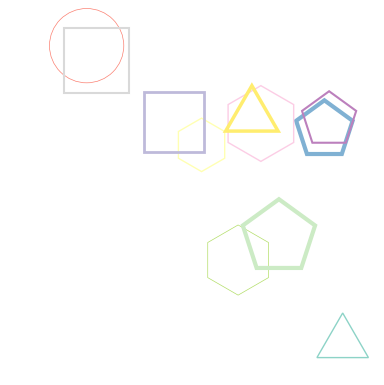[{"shape": "triangle", "thickness": 1, "radius": 0.39, "center": [0.89, 0.11]}, {"shape": "hexagon", "thickness": 1, "radius": 0.35, "center": [0.524, 0.624]}, {"shape": "square", "thickness": 2, "radius": 0.39, "center": [0.452, 0.683]}, {"shape": "circle", "thickness": 0.5, "radius": 0.48, "center": [0.225, 0.881]}, {"shape": "pentagon", "thickness": 3, "radius": 0.39, "center": [0.843, 0.662]}, {"shape": "hexagon", "thickness": 0.5, "radius": 0.46, "center": [0.618, 0.325]}, {"shape": "hexagon", "thickness": 1, "radius": 0.49, "center": [0.678, 0.679]}, {"shape": "square", "thickness": 1.5, "radius": 0.42, "center": [0.251, 0.844]}, {"shape": "pentagon", "thickness": 1.5, "radius": 0.37, "center": [0.855, 0.689]}, {"shape": "pentagon", "thickness": 3, "radius": 0.49, "center": [0.725, 0.384]}, {"shape": "triangle", "thickness": 2.5, "radius": 0.39, "center": [0.654, 0.699]}]